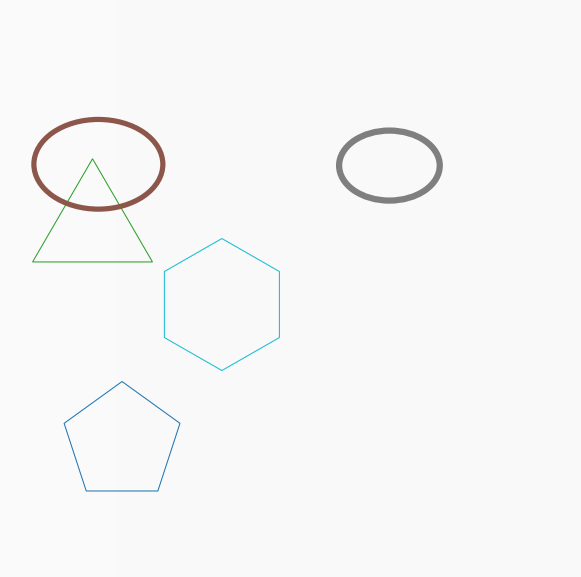[{"shape": "pentagon", "thickness": 0.5, "radius": 0.52, "center": [0.21, 0.234]}, {"shape": "triangle", "thickness": 0.5, "radius": 0.6, "center": [0.159, 0.605]}, {"shape": "oval", "thickness": 2.5, "radius": 0.55, "center": [0.169, 0.715]}, {"shape": "oval", "thickness": 3, "radius": 0.43, "center": [0.67, 0.712]}, {"shape": "hexagon", "thickness": 0.5, "radius": 0.57, "center": [0.382, 0.472]}]